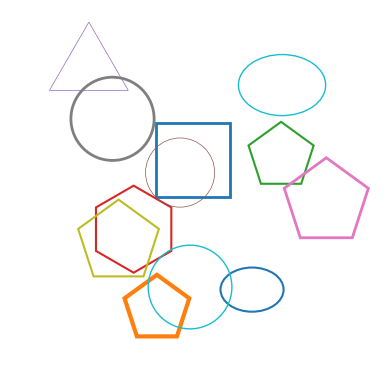[{"shape": "square", "thickness": 2, "radius": 0.48, "center": [0.5, 0.585]}, {"shape": "oval", "thickness": 1.5, "radius": 0.41, "center": [0.655, 0.248]}, {"shape": "pentagon", "thickness": 3, "radius": 0.44, "center": [0.408, 0.198]}, {"shape": "pentagon", "thickness": 1.5, "radius": 0.44, "center": [0.73, 0.595]}, {"shape": "hexagon", "thickness": 1.5, "radius": 0.57, "center": [0.347, 0.405]}, {"shape": "triangle", "thickness": 0.5, "radius": 0.59, "center": [0.231, 0.824]}, {"shape": "circle", "thickness": 0.5, "radius": 0.45, "center": [0.468, 0.552]}, {"shape": "pentagon", "thickness": 2, "radius": 0.57, "center": [0.848, 0.475]}, {"shape": "circle", "thickness": 2, "radius": 0.54, "center": [0.292, 0.691]}, {"shape": "pentagon", "thickness": 1.5, "radius": 0.55, "center": [0.308, 0.371]}, {"shape": "oval", "thickness": 1, "radius": 0.57, "center": [0.733, 0.779]}, {"shape": "circle", "thickness": 1, "radius": 0.54, "center": [0.494, 0.254]}]